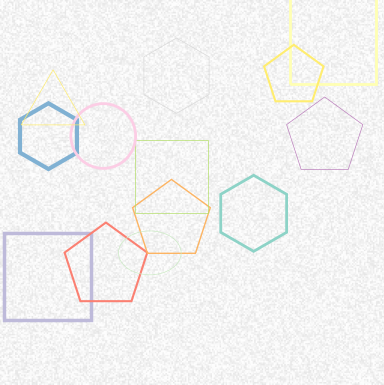[{"shape": "hexagon", "thickness": 2, "radius": 0.49, "center": [0.659, 0.446]}, {"shape": "square", "thickness": 2, "radius": 0.56, "center": [0.865, 0.894]}, {"shape": "square", "thickness": 2.5, "radius": 0.56, "center": [0.123, 0.282]}, {"shape": "pentagon", "thickness": 1.5, "radius": 0.56, "center": [0.275, 0.309]}, {"shape": "hexagon", "thickness": 3, "radius": 0.43, "center": [0.126, 0.646]}, {"shape": "pentagon", "thickness": 1, "radius": 0.53, "center": [0.445, 0.428]}, {"shape": "square", "thickness": 0.5, "radius": 0.48, "center": [0.446, 0.542]}, {"shape": "circle", "thickness": 2, "radius": 0.42, "center": [0.268, 0.647]}, {"shape": "hexagon", "thickness": 0.5, "radius": 0.49, "center": [0.458, 0.803]}, {"shape": "pentagon", "thickness": 0.5, "radius": 0.52, "center": [0.843, 0.644]}, {"shape": "oval", "thickness": 0.5, "radius": 0.41, "center": [0.389, 0.343]}, {"shape": "triangle", "thickness": 0.5, "radius": 0.48, "center": [0.138, 0.723]}, {"shape": "pentagon", "thickness": 1.5, "radius": 0.41, "center": [0.763, 0.803]}]